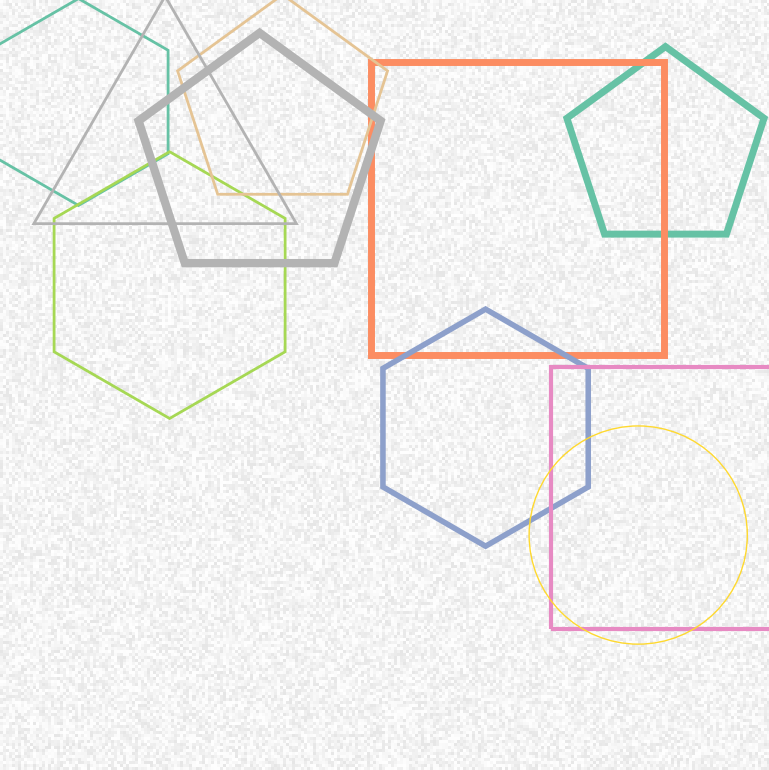[{"shape": "hexagon", "thickness": 1, "radius": 0.67, "center": [0.102, 0.868]}, {"shape": "pentagon", "thickness": 2.5, "radius": 0.67, "center": [0.864, 0.805]}, {"shape": "square", "thickness": 2.5, "radius": 0.95, "center": [0.672, 0.729]}, {"shape": "hexagon", "thickness": 2, "radius": 0.77, "center": [0.631, 0.445]}, {"shape": "square", "thickness": 1.5, "radius": 0.85, "center": [0.886, 0.353]}, {"shape": "hexagon", "thickness": 1, "radius": 0.87, "center": [0.22, 0.63]}, {"shape": "circle", "thickness": 0.5, "radius": 0.71, "center": [0.829, 0.305]}, {"shape": "pentagon", "thickness": 1, "radius": 0.72, "center": [0.367, 0.864]}, {"shape": "triangle", "thickness": 1, "radius": 0.98, "center": [0.214, 0.808]}, {"shape": "pentagon", "thickness": 3, "radius": 0.83, "center": [0.337, 0.792]}]